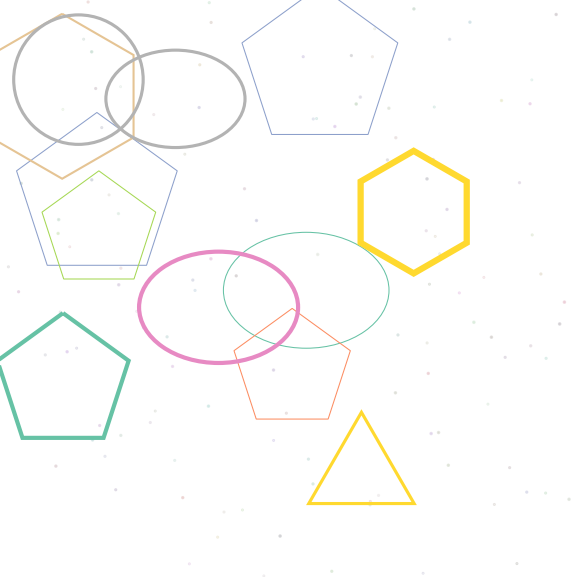[{"shape": "pentagon", "thickness": 2, "radius": 0.6, "center": [0.109, 0.338]}, {"shape": "oval", "thickness": 0.5, "radius": 0.72, "center": [0.53, 0.497]}, {"shape": "pentagon", "thickness": 0.5, "radius": 0.53, "center": [0.506, 0.359]}, {"shape": "pentagon", "thickness": 0.5, "radius": 0.71, "center": [0.554, 0.881]}, {"shape": "pentagon", "thickness": 0.5, "radius": 0.73, "center": [0.168, 0.658]}, {"shape": "oval", "thickness": 2, "radius": 0.69, "center": [0.378, 0.467]}, {"shape": "pentagon", "thickness": 0.5, "radius": 0.52, "center": [0.171, 0.6]}, {"shape": "hexagon", "thickness": 3, "radius": 0.53, "center": [0.716, 0.632]}, {"shape": "triangle", "thickness": 1.5, "radius": 0.53, "center": [0.626, 0.18]}, {"shape": "hexagon", "thickness": 1, "radius": 0.71, "center": [0.108, 0.832]}, {"shape": "circle", "thickness": 1.5, "radius": 0.56, "center": [0.136, 0.861]}, {"shape": "oval", "thickness": 1.5, "radius": 0.6, "center": [0.304, 0.828]}]